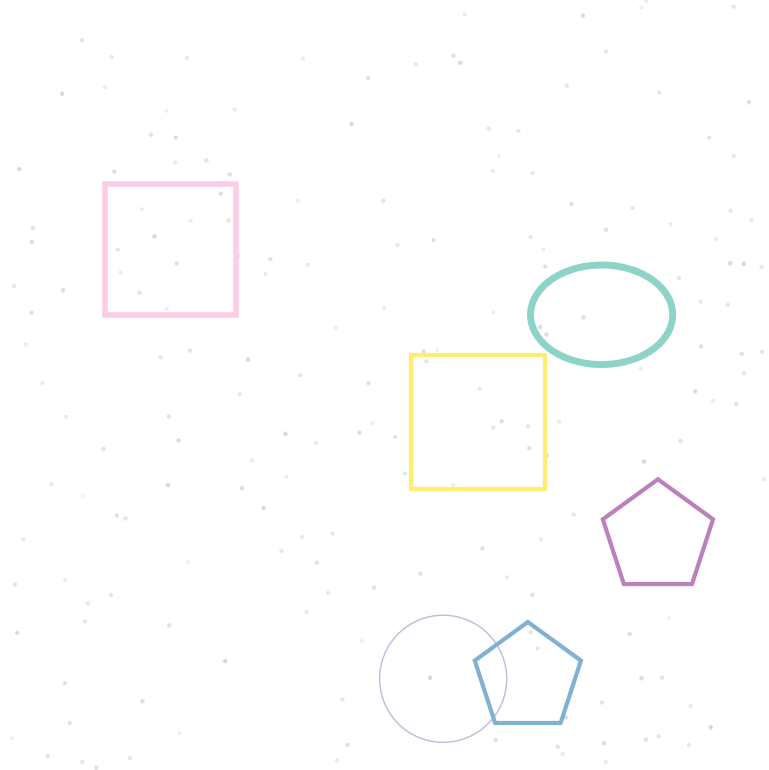[{"shape": "oval", "thickness": 2.5, "radius": 0.46, "center": [0.781, 0.591]}, {"shape": "circle", "thickness": 0.5, "radius": 0.41, "center": [0.576, 0.118]}, {"shape": "pentagon", "thickness": 1.5, "radius": 0.36, "center": [0.686, 0.12]}, {"shape": "square", "thickness": 2, "radius": 0.43, "center": [0.222, 0.676]}, {"shape": "pentagon", "thickness": 1.5, "radius": 0.38, "center": [0.854, 0.302]}, {"shape": "square", "thickness": 1.5, "radius": 0.44, "center": [0.621, 0.452]}]